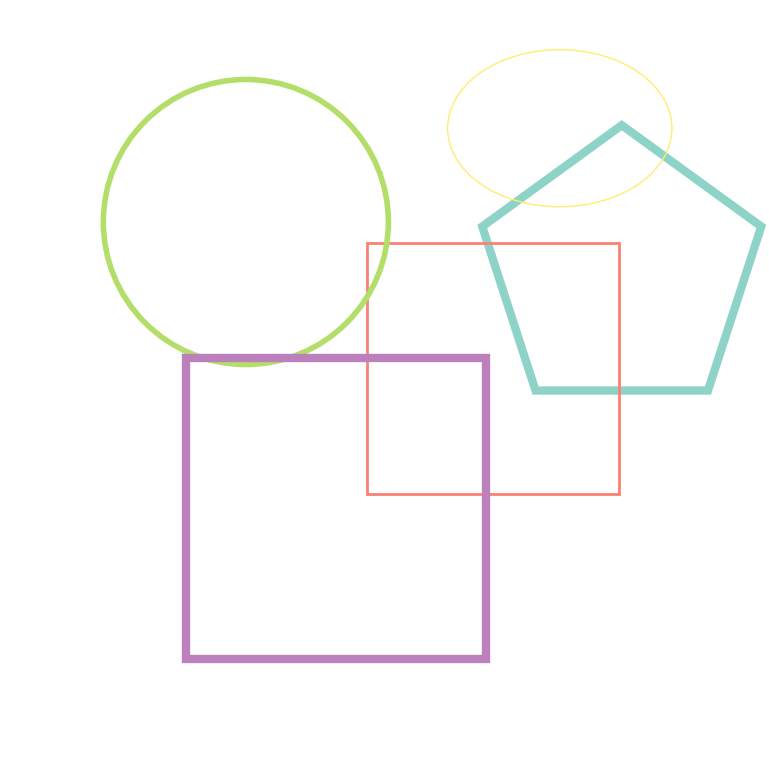[{"shape": "pentagon", "thickness": 3, "radius": 0.95, "center": [0.807, 0.647]}, {"shape": "square", "thickness": 1, "radius": 0.82, "center": [0.641, 0.521]}, {"shape": "circle", "thickness": 2, "radius": 0.93, "center": [0.319, 0.712]}, {"shape": "square", "thickness": 3, "radius": 0.98, "center": [0.436, 0.34]}, {"shape": "oval", "thickness": 0.5, "radius": 0.73, "center": [0.727, 0.833]}]